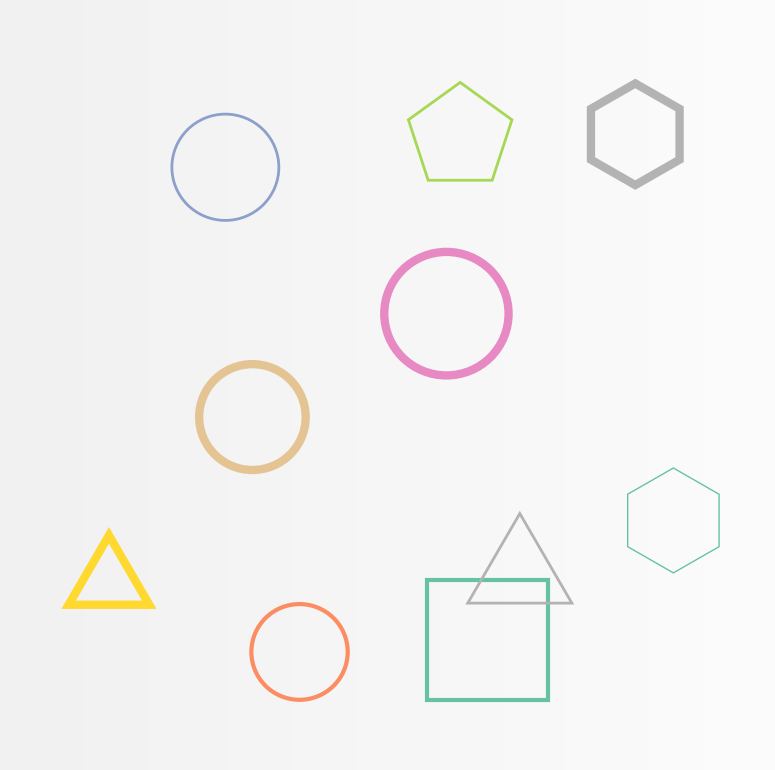[{"shape": "hexagon", "thickness": 0.5, "radius": 0.34, "center": [0.869, 0.324]}, {"shape": "square", "thickness": 1.5, "radius": 0.39, "center": [0.629, 0.169]}, {"shape": "circle", "thickness": 1.5, "radius": 0.31, "center": [0.386, 0.153]}, {"shape": "circle", "thickness": 1, "radius": 0.35, "center": [0.291, 0.783]}, {"shape": "circle", "thickness": 3, "radius": 0.4, "center": [0.576, 0.593]}, {"shape": "pentagon", "thickness": 1, "radius": 0.35, "center": [0.594, 0.823]}, {"shape": "triangle", "thickness": 3, "radius": 0.3, "center": [0.141, 0.245]}, {"shape": "circle", "thickness": 3, "radius": 0.34, "center": [0.326, 0.458]}, {"shape": "triangle", "thickness": 1, "radius": 0.39, "center": [0.671, 0.256]}, {"shape": "hexagon", "thickness": 3, "radius": 0.33, "center": [0.82, 0.826]}]